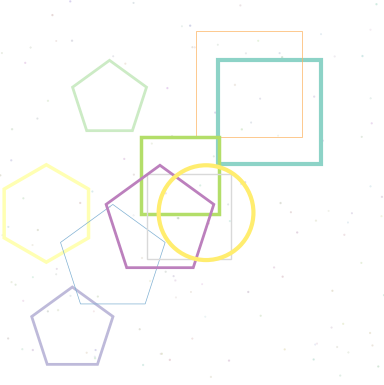[{"shape": "square", "thickness": 3, "radius": 0.67, "center": [0.7, 0.709]}, {"shape": "hexagon", "thickness": 2.5, "radius": 0.63, "center": [0.12, 0.446]}, {"shape": "pentagon", "thickness": 2, "radius": 0.56, "center": [0.188, 0.143]}, {"shape": "pentagon", "thickness": 0.5, "radius": 0.71, "center": [0.293, 0.326]}, {"shape": "square", "thickness": 0.5, "radius": 0.69, "center": [0.646, 0.782]}, {"shape": "square", "thickness": 2.5, "radius": 0.5, "center": [0.468, 0.543]}, {"shape": "square", "thickness": 1, "radius": 0.55, "center": [0.491, 0.438]}, {"shape": "pentagon", "thickness": 2, "radius": 0.74, "center": [0.415, 0.424]}, {"shape": "pentagon", "thickness": 2, "radius": 0.5, "center": [0.285, 0.742]}, {"shape": "circle", "thickness": 3, "radius": 0.62, "center": [0.535, 0.448]}]